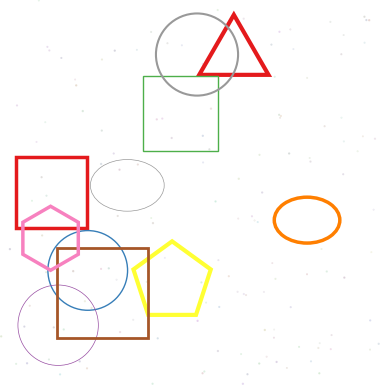[{"shape": "triangle", "thickness": 3, "radius": 0.52, "center": [0.607, 0.858]}, {"shape": "square", "thickness": 2.5, "radius": 0.46, "center": [0.133, 0.5]}, {"shape": "circle", "thickness": 1, "radius": 0.52, "center": [0.228, 0.298]}, {"shape": "square", "thickness": 1, "radius": 0.49, "center": [0.469, 0.706]}, {"shape": "circle", "thickness": 0.5, "radius": 0.52, "center": [0.151, 0.155]}, {"shape": "oval", "thickness": 2.5, "radius": 0.43, "center": [0.798, 0.428]}, {"shape": "pentagon", "thickness": 3, "radius": 0.53, "center": [0.447, 0.268]}, {"shape": "square", "thickness": 2, "radius": 0.59, "center": [0.265, 0.239]}, {"shape": "hexagon", "thickness": 2.5, "radius": 0.42, "center": [0.131, 0.381]}, {"shape": "oval", "thickness": 0.5, "radius": 0.48, "center": [0.331, 0.519]}, {"shape": "circle", "thickness": 1.5, "radius": 0.53, "center": [0.512, 0.858]}]